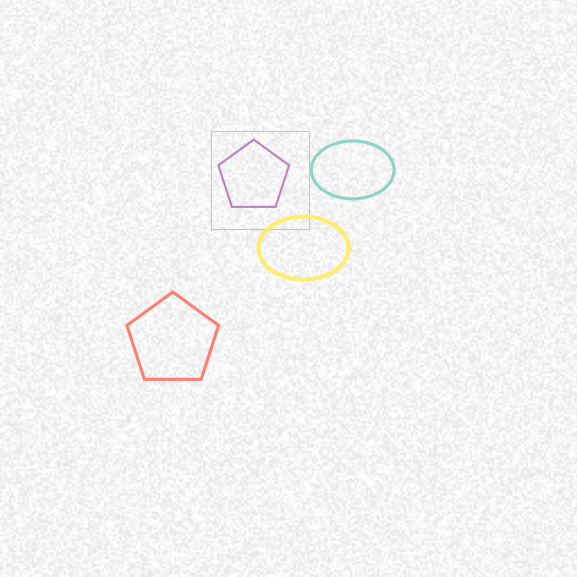[{"shape": "oval", "thickness": 1.5, "radius": 0.36, "center": [0.611, 0.705]}, {"shape": "pentagon", "thickness": 1.5, "radius": 0.42, "center": [0.299, 0.41]}, {"shape": "square", "thickness": 0.5, "radius": 0.42, "center": [0.45, 0.687]}, {"shape": "pentagon", "thickness": 1, "radius": 0.32, "center": [0.439, 0.693]}, {"shape": "oval", "thickness": 2, "radius": 0.39, "center": [0.526, 0.57]}]